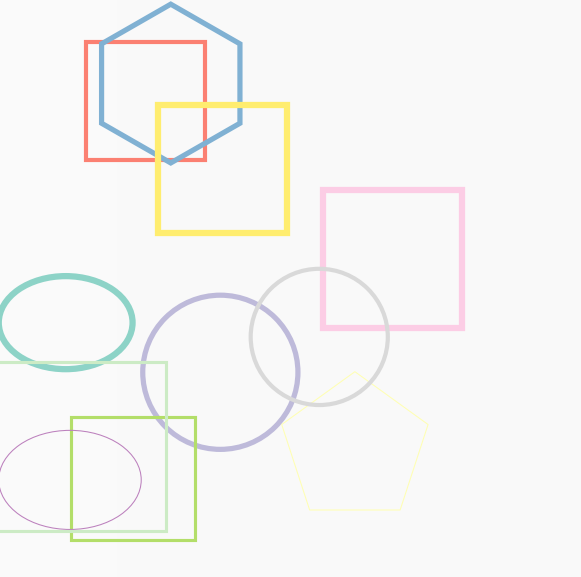[{"shape": "oval", "thickness": 3, "radius": 0.58, "center": [0.113, 0.44]}, {"shape": "pentagon", "thickness": 0.5, "radius": 0.66, "center": [0.611, 0.223]}, {"shape": "circle", "thickness": 2.5, "radius": 0.67, "center": [0.379, 0.354]}, {"shape": "square", "thickness": 2, "radius": 0.51, "center": [0.25, 0.825]}, {"shape": "hexagon", "thickness": 2.5, "radius": 0.69, "center": [0.294, 0.854]}, {"shape": "square", "thickness": 1.5, "radius": 0.53, "center": [0.229, 0.17]}, {"shape": "square", "thickness": 3, "radius": 0.6, "center": [0.675, 0.551]}, {"shape": "circle", "thickness": 2, "radius": 0.59, "center": [0.549, 0.416]}, {"shape": "oval", "thickness": 0.5, "radius": 0.61, "center": [0.12, 0.168]}, {"shape": "square", "thickness": 1.5, "radius": 0.73, "center": [0.139, 0.226]}, {"shape": "square", "thickness": 3, "radius": 0.56, "center": [0.383, 0.707]}]